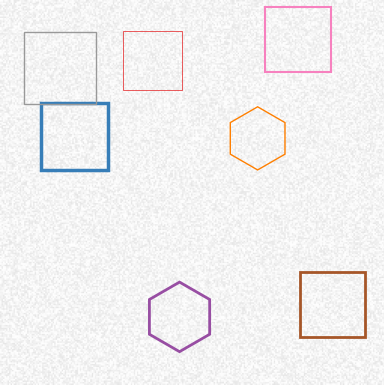[{"shape": "square", "thickness": 0.5, "radius": 0.38, "center": [0.395, 0.843]}, {"shape": "square", "thickness": 2.5, "radius": 0.43, "center": [0.193, 0.645]}, {"shape": "hexagon", "thickness": 2, "radius": 0.45, "center": [0.466, 0.177]}, {"shape": "hexagon", "thickness": 1, "radius": 0.41, "center": [0.669, 0.641]}, {"shape": "square", "thickness": 2, "radius": 0.42, "center": [0.864, 0.208]}, {"shape": "square", "thickness": 1.5, "radius": 0.42, "center": [0.774, 0.898]}, {"shape": "square", "thickness": 1, "radius": 0.47, "center": [0.155, 0.823]}]